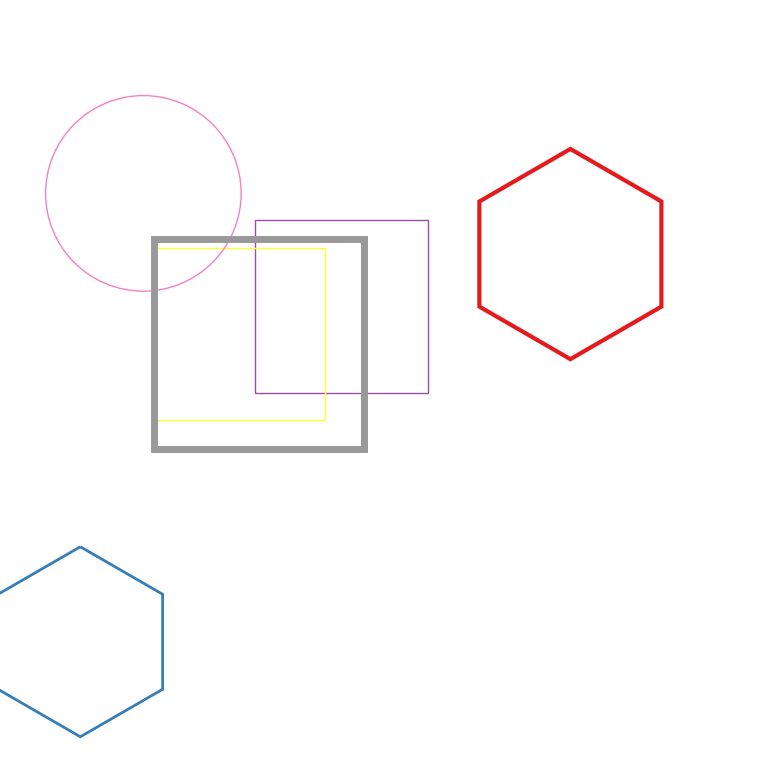[{"shape": "hexagon", "thickness": 1.5, "radius": 0.68, "center": [0.741, 0.67]}, {"shape": "hexagon", "thickness": 1, "radius": 0.62, "center": [0.104, 0.167]}, {"shape": "square", "thickness": 0.5, "radius": 0.56, "center": [0.443, 0.602]}, {"shape": "square", "thickness": 0.5, "radius": 0.56, "center": [0.31, 0.566]}, {"shape": "circle", "thickness": 0.5, "radius": 0.63, "center": [0.186, 0.749]}, {"shape": "square", "thickness": 2.5, "radius": 0.68, "center": [0.336, 0.553]}]